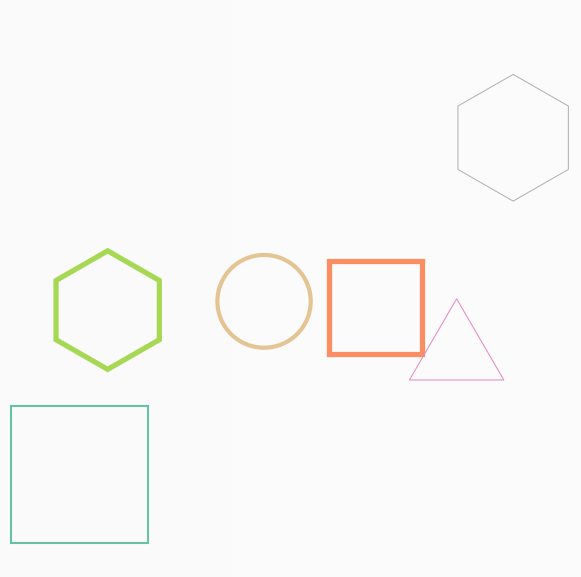[{"shape": "square", "thickness": 1, "radius": 0.59, "center": [0.137, 0.177]}, {"shape": "square", "thickness": 2.5, "radius": 0.4, "center": [0.646, 0.467]}, {"shape": "triangle", "thickness": 0.5, "radius": 0.47, "center": [0.786, 0.388]}, {"shape": "hexagon", "thickness": 2.5, "radius": 0.51, "center": [0.185, 0.462]}, {"shape": "circle", "thickness": 2, "radius": 0.4, "center": [0.454, 0.477]}, {"shape": "hexagon", "thickness": 0.5, "radius": 0.55, "center": [0.883, 0.761]}]